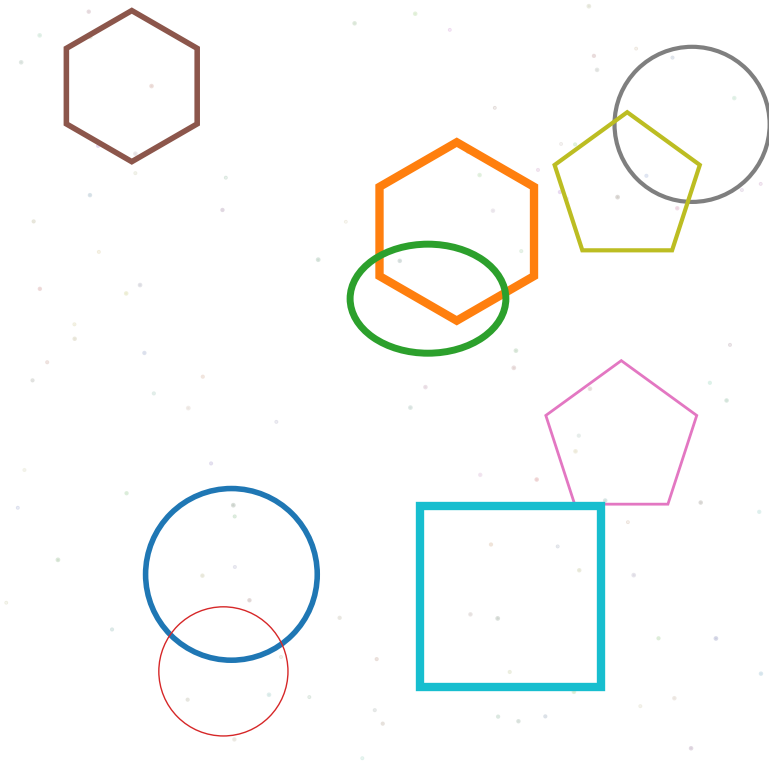[{"shape": "circle", "thickness": 2, "radius": 0.56, "center": [0.301, 0.254]}, {"shape": "hexagon", "thickness": 3, "radius": 0.58, "center": [0.593, 0.699]}, {"shape": "oval", "thickness": 2.5, "radius": 0.51, "center": [0.556, 0.612]}, {"shape": "circle", "thickness": 0.5, "radius": 0.42, "center": [0.29, 0.128]}, {"shape": "hexagon", "thickness": 2, "radius": 0.49, "center": [0.171, 0.888]}, {"shape": "pentagon", "thickness": 1, "radius": 0.52, "center": [0.807, 0.429]}, {"shape": "circle", "thickness": 1.5, "radius": 0.5, "center": [0.899, 0.838]}, {"shape": "pentagon", "thickness": 1.5, "radius": 0.5, "center": [0.815, 0.755]}, {"shape": "square", "thickness": 3, "radius": 0.59, "center": [0.663, 0.225]}]